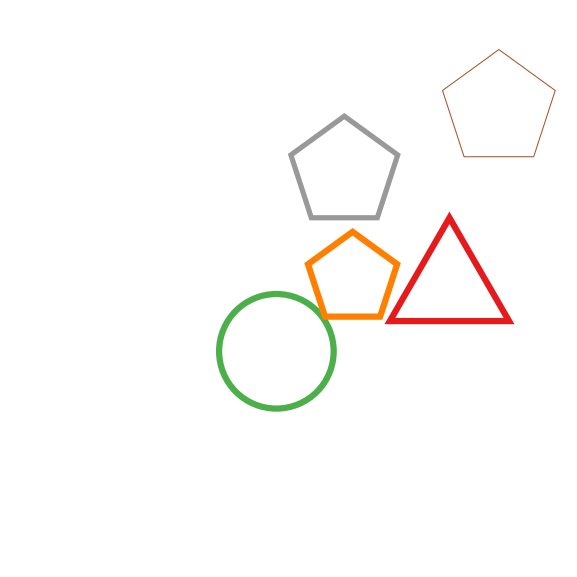[{"shape": "triangle", "thickness": 3, "radius": 0.6, "center": [0.778, 0.503]}, {"shape": "circle", "thickness": 3, "radius": 0.5, "center": [0.479, 0.391]}, {"shape": "pentagon", "thickness": 3, "radius": 0.41, "center": [0.611, 0.517]}, {"shape": "pentagon", "thickness": 0.5, "radius": 0.51, "center": [0.864, 0.811]}, {"shape": "pentagon", "thickness": 2.5, "radius": 0.49, "center": [0.596, 0.701]}]